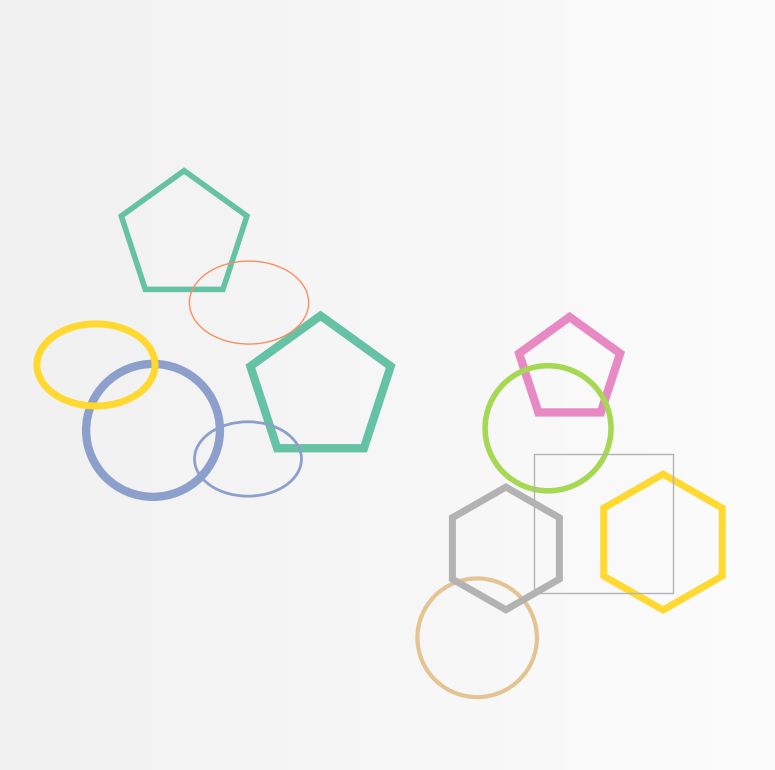[{"shape": "pentagon", "thickness": 3, "radius": 0.48, "center": [0.414, 0.495]}, {"shape": "pentagon", "thickness": 2, "radius": 0.43, "center": [0.238, 0.693]}, {"shape": "oval", "thickness": 0.5, "radius": 0.38, "center": [0.321, 0.607]}, {"shape": "circle", "thickness": 3, "radius": 0.43, "center": [0.197, 0.441]}, {"shape": "oval", "thickness": 1, "radius": 0.35, "center": [0.32, 0.404]}, {"shape": "pentagon", "thickness": 3, "radius": 0.34, "center": [0.735, 0.52]}, {"shape": "circle", "thickness": 2, "radius": 0.41, "center": [0.707, 0.444]}, {"shape": "hexagon", "thickness": 2.5, "radius": 0.44, "center": [0.855, 0.296]}, {"shape": "oval", "thickness": 2.5, "radius": 0.38, "center": [0.124, 0.526]}, {"shape": "circle", "thickness": 1.5, "radius": 0.39, "center": [0.616, 0.172]}, {"shape": "square", "thickness": 0.5, "radius": 0.45, "center": [0.779, 0.32]}, {"shape": "hexagon", "thickness": 2.5, "radius": 0.4, "center": [0.653, 0.288]}]